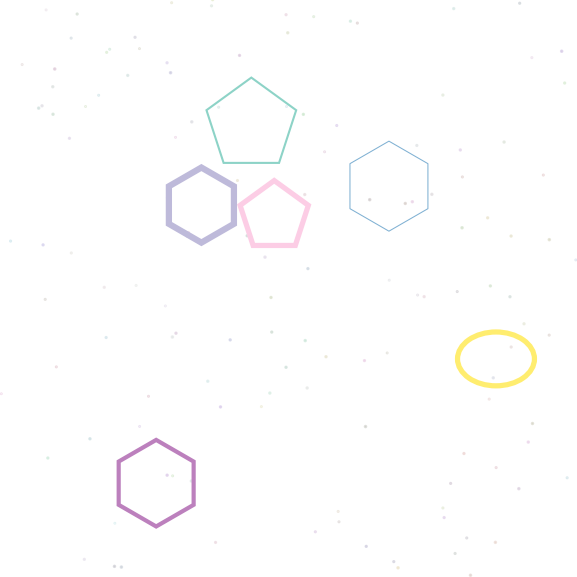[{"shape": "pentagon", "thickness": 1, "radius": 0.41, "center": [0.435, 0.783]}, {"shape": "hexagon", "thickness": 3, "radius": 0.33, "center": [0.349, 0.644]}, {"shape": "hexagon", "thickness": 0.5, "radius": 0.39, "center": [0.673, 0.677]}, {"shape": "pentagon", "thickness": 2.5, "radius": 0.31, "center": [0.475, 0.624]}, {"shape": "hexagon", "thickness": 2, "radius": 0.37, "center": [0.27, 0.162]}, {"shape": "oval", "thickness": 2.5, "radius": 0.33, "center": [0.859, 0.378]}]